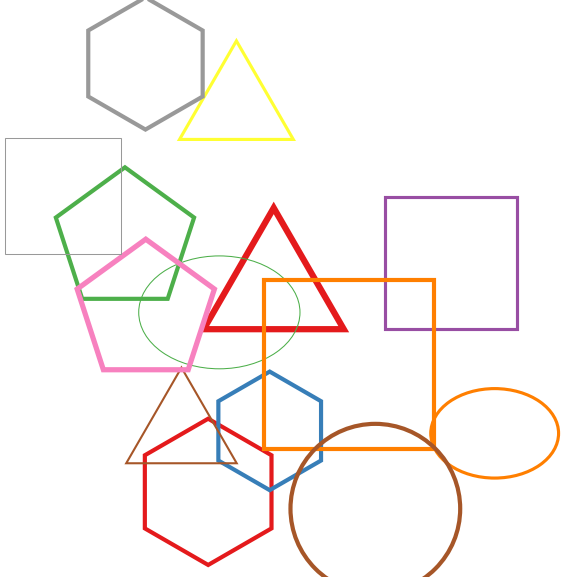[{"shape": "triangle", "thickness": 3, "radius": 0.7, "center": [0.474, 0.499]}, {"shape": "hexagon", "thickness": 2, "radius": 0.63, "center": [0.36, 0.147]}, {"shape": "hexagon", "thickness": 2, "radius": 0.51, "center": [0.467, 0.253]}, {"shape": "pentagon", "thickness": 2, "radius": 0.63, "center": [0.216, 0.584]}, {"shape": "oval", "thickness": 0.5, "radius": 0.7, "center": [0.38, 0.458]}, {"shape": "square", "thickness": 1.5, "radius": 0.57, "center": [0.781, 0.543]}, {"shape": "oval", "thickness": 1.5, "radius": 0.55, "center": [0.857, 0.249]}, {"shape": "square", "thickness": 2, "radius": 0.73, "center": [0.604, 0.368]}, {"shape": "triangle", "thickness": 1.5, "radius": 0.57, "center": [0.409, 0.815]}, {"shape": "triangle", "thickness": 1, "radius": 0.55, "center": [0.314, 0.252]}, {"shape": "circle", "thickness": 2, "radius": 0.73, "center": [0.65, 0.118]}, {"shape": "pentagon", "thickness": 2.5, "radius": 0.62, "center": [0.252, 0.46]}, {"shape": "hexagon", "thickness": 2, "radius": 0.57, "center": [0.252, 0.889]}, {"shape": "square", "thickness": 0.5, "radius": 0.5, "center": [0.109, 0.659]}]